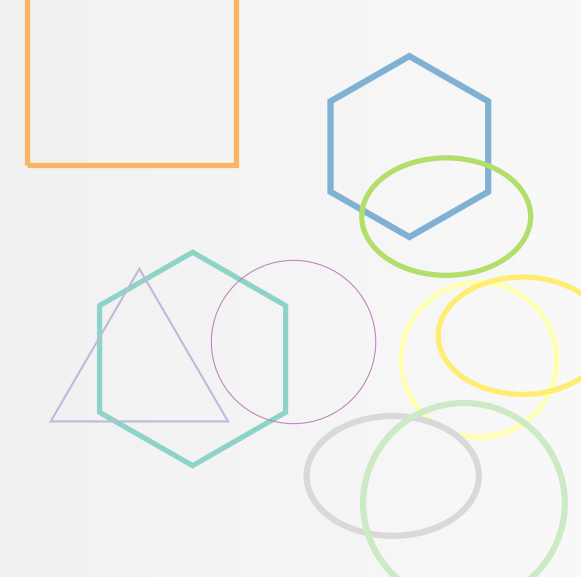[{"shape": "hexagon", "thickness": 2.5, "radius": 0.92, "center": [0.331, 0.378]}, {"shape": "circle", "thickness": 2.5, "radius": 0.67, "center": [0.824, 0.376]}, {"shape": "triangle", "thickness": 1, "radius": 0.88, "center": [0.24, 0.357]}, {"shape": "hexagon", "thickness": 3, "radius": 0.78, "center": [0.704, 0.745]}, {"shape": "square", "thickness": 2.5, "radius": 0.9, "center": [0.226, 0.893]}, {"shape": "oval", "thickness": 2.5, "radius": 0.73, "center": [0.768, 0.624]}, {"shape": "oval", "thickness": 3, "radius": 0.74, "center": [0.676, 0.175]}, {"shape": "circle", "thickness": 0.5, "radius": 0.71, "center": [0.505, 0.407]}, {"shape": "circle", "thickness": 3, "radius": 0.87, "center": [0.798, 0.128]}, {"shape": "oval", "thickness": 2.5, "radius": 0.73, "center": [0.899, 0.418]}]